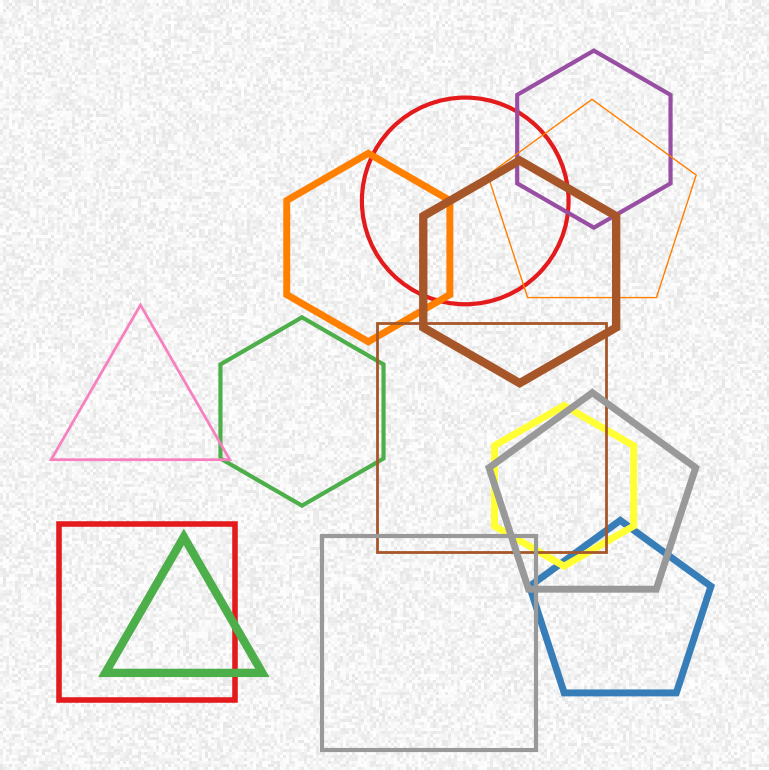[{"shape": "square", "thickness": 2, "radius": 0.57, "center": [0.191, 0.205]}, {"shape": "circle", "thickness": 1.5, "radius": 0.67, "center": [0.604, 0.739]}, {"shape": "pentagon", "thickness": 2.5, "radius": 0.62, "center": [0.806, 0.2]}, {"shape": "triangle", "thickness": 3, "radius": 0.59, "center": [0.239, 0.185]}, {"shape": "hexagon", "thickness": 1.5, "radius": 0.61, "center": [0.392, 0.466]}, {"shape": "hexagon", "thickness": 1.5, "radius": 0.57, "center": [0.771, 0.819]}, {"shape": "hexagon", "thickness": 2.5, "radius": 0.61, "center": [0.478, 0.679]}, {"shape": "pentagon", "thickness": 0.5, "radius": 0.71, "center": [0.769, 0.729]}, {"shape": "hexagon", "thickness": 2.5, "radius": 0.52, "center": [0.733, 0.369]}, {"shape": "square", "thickness": 1, "radius": 0.74, "center": [0.638, 0.432]}, {"shape": "hexagon", "thickness": 3, "radius": 0.72, "center": [0.675, 0.647]}, {"shape": "triangle", "thickness": 1, "radius": 0.67, "center": [0.182, 0.47]}, {"shape": "square", "thickness": 1.5, "radius": 0.69, "center": [0.557, 0.165]}, {"shape": "pentagon", "thickness": 2.5, "radius": 0.71, "center": [0.769, 0.349]}]